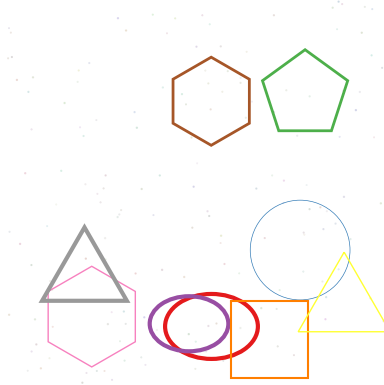[{"shape": "oval", "thickness": 3, "radius": 0.6, "center": [0.549, 0.152]}, {"shape": "circle", "thickness": 0.5, "radius": 0.65, "center": [0.78, 0.351]}, {"shape": "pentagon", "thickness": 2, "radius": 0.58, "center": [0.792, 0.754]}, {"shape": "oval", "thickness": 3, "radius": 0.51, "center": [0.491, 0.159]}, {"shape": "square", "thickness": 1.5, "radius": 0.5, "center": [0.7, 0.119]}, {"shape": "triangle", "thickness": 1, "radius": 0.69, "center": [0.894, 0.207]}, {"shape": "hexagon", "thickness": 2, "radius": 0.57, "center": [0.549, 0.737]}, {"shape": "hexagon", "thickness": 1, "radius": 0.65, "center": [0.238, 0.178]}, {"shape": "triangle", "thickness": 3, "radius": 0.64, "center": [0.219, 0.282]}]